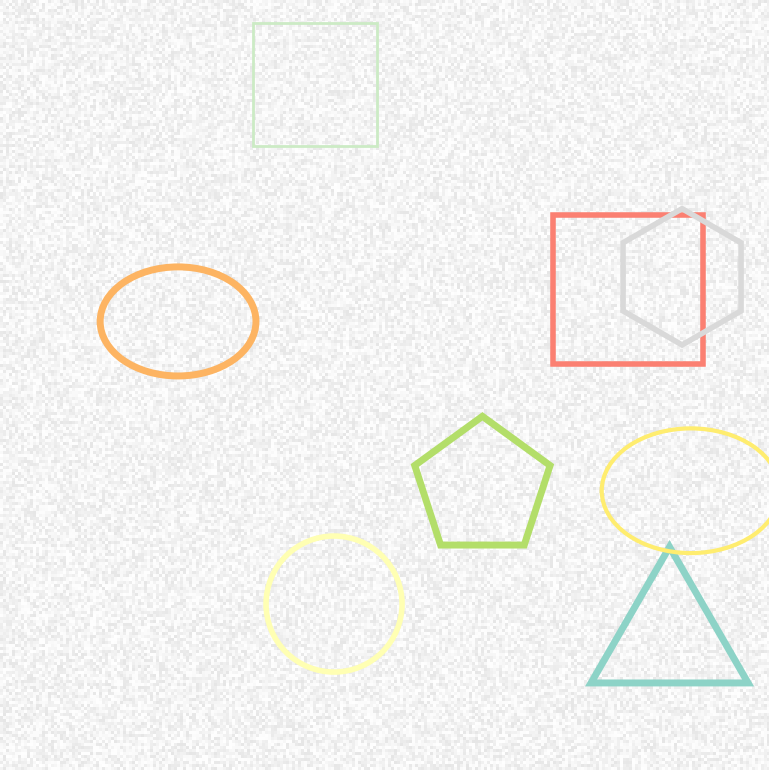[{"shape": "triangle", "thickness": 2.5, "radius": 0.59, "center": [0.87, 0.172]}, {"shape": "circle", "thickness": 2, "radius": 0.44, "center": [0.434, 0.216]}, {"shape": "square", "thickness": 2, "radius": 0.49, "center": [0.816, 0.624]}, {"shape": "oval", "thickness": 2.5, "radius": 0.51, "center": [0.231, 0.583]}, {"shape": "pentagon", "thickness": 2.5, "radius": 0.46, "center": [0.627, 0.367]}, {"shape": "hexagon", "thickness": 2, "radius": 0.44, "center": [0.886, 0.64]}, {"shape": "square", "thickness": 1, "radius": 0.4, "center": [0.409, 0.89]}, {"shape": "oval", "thickness": 1.5, "radius": 0.58, "center": [0.897, 0.363]}]